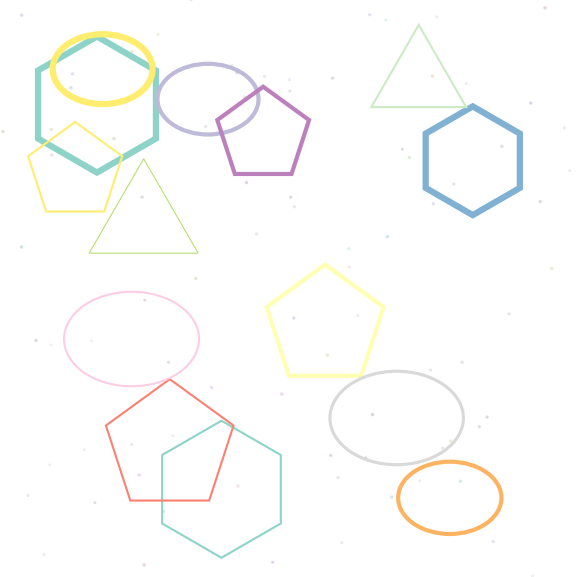[{"shape": "hexagon", "thickness": 1, "radius": 0.59, "center": [0.383, 0.152]}, {"shape": "hexagon", "thickness": 3, "radius": 0.59, "center": [0.168, 0.818]}, {"shape": "pentagon", "thickness": 2, "radius": 0.53, "center": [0.563, 0.434]}, {"shape": "oval", "thickness": 2, "radius": 0.44, "center": [0.36, 0.827]}, {"shape": "pentagon", "thickness": 1, "radius": 0.58, "center": [0.294, 0.226]}, {"shape": "hexagon", "thickness": 3, "radius": 0.47, "center": [0.819, 0.721]}, {"shape": "oval", "thickness": 2, "radius": 0.45, "center": [0.779, 0.137]}, {"shape": "triangle", "thickness": 0.5, "radius": 0.54, "center": [0.249, 0.615]}, {"shape": "oval", "thickness": 1, "radius": 0.58, "center": [0.228, 0.412]}, {"shape": "oval", "thickness": 1.5, "radius": 0.58, "center": [0.687, 0.275]}, {"shape": "pentagon", "thickness": 2, "radius": 0.42, "center": [0.456, 0.765]}, {"shape": "triangle", "thickness": 1, "radius": 0.47, "center": [0.725, 0.861]}, {"shape": "oval", "thickness": 3, "radius": 0.43, "center": [0.178, 0.879]}, {"shape": "pentagon", "thickness": 1, "radius": 0.43, "center": [0.13, 0.702]}]